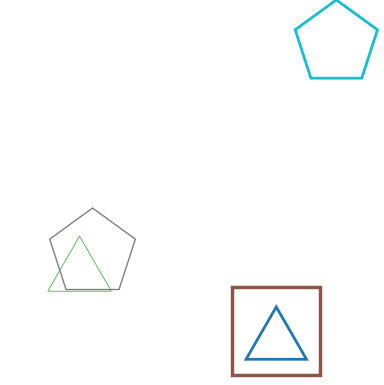[{"shape": "triangle", "thickness": 2, "radius": 0.45, "center": [0.718, 0.112]}, {"shape": "triangle", "thickness": 0.5, "radius": 0.48, "center": [0.207, 0.291]}, {"shape": "square", "thickness": 2.5, "radius": 0.57, "center": [0.717, 0.14]}, {"shape": "pentagon", "thickness": 1, "radius": 0.58, "center": [0.24, 0.343]}, {"shape": "pentagon", "thickness": 2, "radius": 0.56, "center": [0.874, 0.888]}]